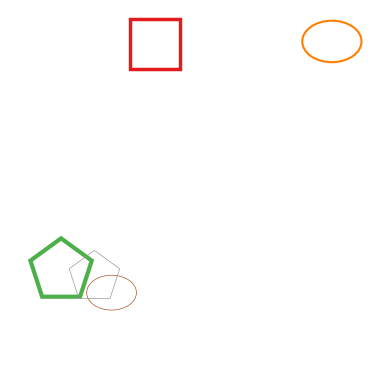[{"shape": "square", "thickness": 2.5, "radius": 0.32, "center": [0.402, 0.885]}, {"shape": "pentagon", "thickness": 3, "radius": 0.42, "center": [0.159, 0.297]}, {"shape": "oval", "thickness": 1.5, "radius": 0.38, "center": [0.862, 0.892]}, {"shape": "oval", "thickness": 0.5, "radius": 0.32, "center": [0.29, 0.24]}, {"shape": "pentagon", "thickness": 0.5, "radius": 0.34, "center": [0.245, 0.281]}]